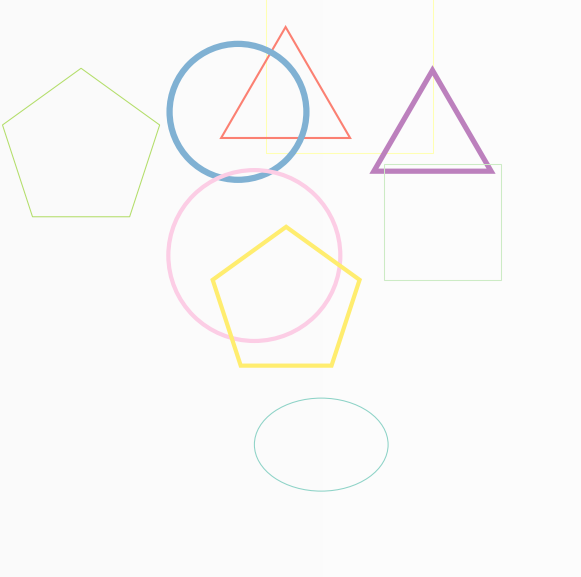[{"shape": "oval", "thickness": 0.5, "radius": 0.58, "center": [0.553, 0.229]}, {"shape": "square", "thickness": 0.5, "radius": 0.72, "center": [0.602, 0.877]}, {"shape": "triangle", "thickness": 1, "radius": 0.64, "center": [0.491, 0.824]}, {"shape": "circle", "thickness": 3, "radius": 0.59, "center": [0.409, 0.805]}, {"shape": "pentagon", "thickness": 0.5, "radius": 0.71, "center": [0.139, 0.739]}, {"shape": "circle", "thickness": 2, "radius": 0.74, "center": [0.438, 0.557]}, {"shape": "triangle", "thickness": 2.5, "radius": 0.58, "center": [0.744, 0.761]}, {"shape": "square", "thickness": 0.5, "radius": 0.5, "center": [0.761, 0.614]}, {"shape": "pentagon", "thickness": 2, "radius": 0.66, "center": [0.492, 0.473]}]